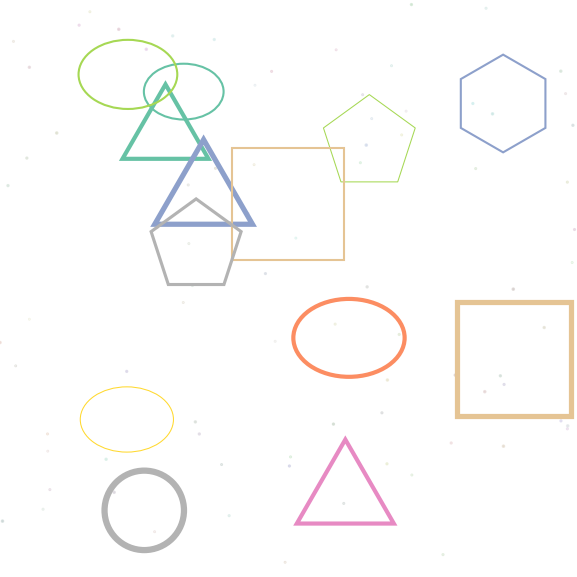[{"shape": "triangle", "thickness": 2, "radius": 0.43, "center": [0.287, 0.767]}, {"shape": "oval", "thickness": 1, "radius": 0.35, "center": [0.318, 0.84]}, {"shape": "oval", "thickness": 2, "radius": 0.48, "center": [0.604, 0.414]}, {"shape": "triangle", "thickness": 2.5, "radius": 0.49, "center": [0.353, 0.66]}, {"shape": "hexagon", "thickness": 1, "radius": 0.42, "center": [0.871, 0.82]}, {"shape": "triangle", "thickness": 2, "radius": 0.48, "center": [0.598, 0.141]}, {"shape": "pentagon", "thickness": 0.5, "radius": 0.42, "center": [0.64, 0.752]}, {"shape": "oval", "thickness": 1, "radius": 0.43, "center": [0.222, 0.87]}, {"shape": "oval", "thickness": 0.5, "radius": 0.4, "center": [0.22, 0.273]}, {"shape": "square", "thickness": 1, "radius": 0.48, "center": [0.499, 0.646]}, {"shape": "square", "thickness": 2.5, "radius": 0.49, "center": [0.89, 0.377]}, {"shape": "circle", "thickness": 3, "radius": 0.34, "center": [0.25, 0.115]}, {"shape": "pentagon", "thickness": 1.5, "radius": 0.41, "center": [0.34, 0.573]}]